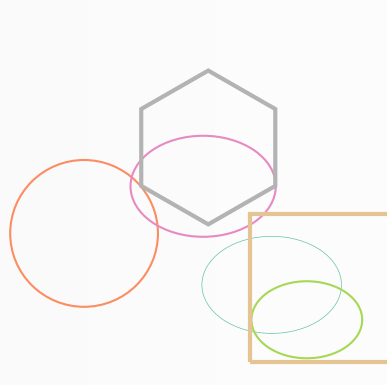[{"shape": "oval", "thickness": 0.5, "radius": 0.9, "center": [0.701, 0.26]}, {"shape": "circle", "thickness": 1.5, "radius": 0.95, "center": [0.217, 0.394]}, {"shape": "oval", "thickness": 1.5, "radius": 0.94, "center": [0.524, 0.516]}, {"shape": "oval", "thickness": 1.5, "radius": 0.71, "center": [0.792, 0.169]}, {"shape": "square", "thickness": 3, "radius": 0.96, "center": [0.838, 0.252]}, {"shape": "hexagon", "thickness": 3, "radius": 1.0, "center": [0.537, 0.617]}]